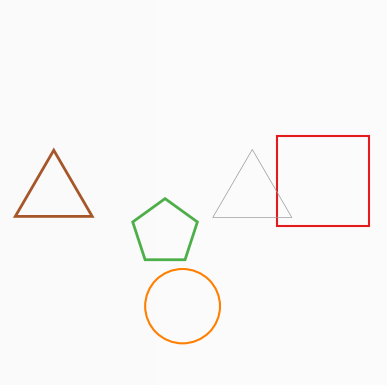[{"shape": "square", "thickness": 1.5, "radius": 0.59, "center": [0.834, 0.53]}, {"shape": "pentagon", "thickness": 2, "radius": 0.44, "center": [0.426, 0.396]}, {"shape": "circle", "thickness": 1.5, "radius": 0.48, "center": [0.471, 0.205]}, {"shape": "triangle", "thickness": 2, "radius": 0.57, "center": [0.139, 0.495]}, {"shape": "triangle", "thickness": 0.5, "radius": 0.59, "center": [0.651, 0.494]}]